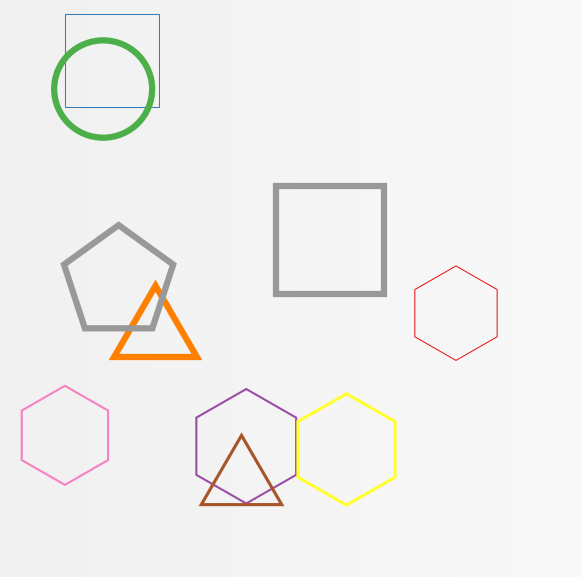[{"shape": "hexagon", "thickness": 0.5, "radius": 0.41, "center": [0.784, 0.457]}, {"shape": "square", "thickness": 0.5, "radius": 0.4, "center": [0.193, 0.894]}, {"shape": "circle", "thickness": 3, "radius": 0.42, "center": [0.177, 0.845]}, {"shape": "hexagon", "thickness": 1, "radius": 0.5, "center": [0.424, 0.226]}, {"shape": "triangle", "thickness": 3, "radius": 0.41, "center": [0.268, 0.422]}, {"shape": "hexagon", "thickness": 1.5, "radius": 0.48, "center": [0.596, 0.221]}, {"shape": "triangle", "thickness": 1.5, "radius": 0.4, "center": [0.416, 0.165]}, {"shape": "hexagon", "thickness": 1, "radius": 0.43, "center": [0.112, 0.245]}, {"shape": "pentagon", "thickness": 3, "radius": 0.49, "center": [0.204, 0.511]}, {"shape": "square", "thickness": 3, "radius": 0.47, "center": [0.568, 0.583]}]